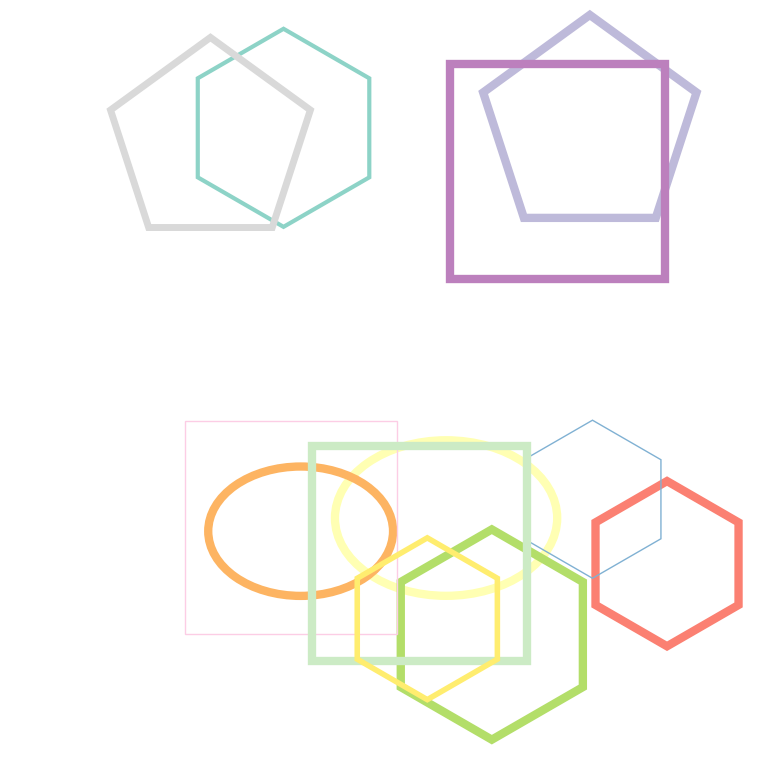[{"shape": "hexagon", "thickness": 1.5, "radius": 0.64, "center": [0.368, 0.834]}, {"shape": "oval", "thickness": 3, "radius": 0.72, "center": [0.579, 0.327]}, {"shape": "pentagon", "thickness": 3, "radius": 0.73, "center": [0.766, 0.835]}, {"shape": "hexagon", "thickness": 3, "radius": 0.54, "center": [0.866, 0.268]}, {"shape": "hexagon", "thickness": 0.5, "radius": 0.51, "center": [0.769, 0.352]}, {"shape": "oval", "thickness": 3, "radius": 0.6, "center": [0.39, 0.31]}, {"shape": "hexagon", "thickness": 3, "radius": 0.68, "center": [0.639, 0.176]}, {"shape": "square", "thickness": 0.5, "radius": 0.69, "center": [0.378, 0.315]}, {"shape": "pentagon", "thickness": 2.5, "radius": 0.68, "center": [0.273, 0.815]}, {"shape": "square", "thickness": 3, "radius": 0.7, "center": [0.724, 0.777]}, {"shape": "square", "thickness": 3, "radius": 0.7, "center": [0.545, 0.281]}, {"shape": "hexagon", "thickness": 2, "radius": 0.53, "center": [0.555, 0.196]}]